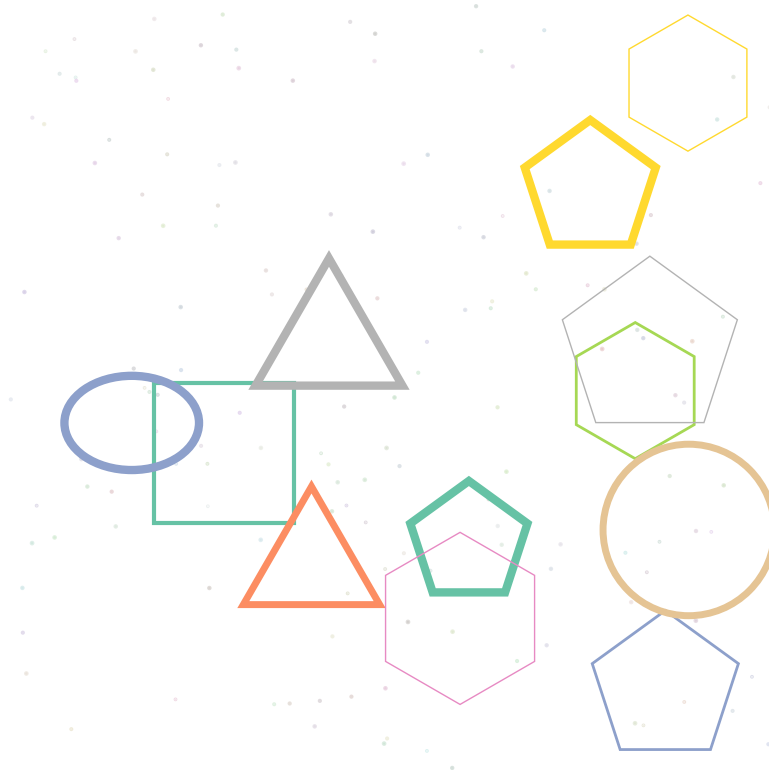[{"shape": "square", "thickness": 1.5, "radius": 0.45, "center": [0.291, 0.412]}, {"shape": "pentagon", "thickness": 3, "radius": 0.4, "center": [0.609, 0.295]}, {"shape": "triangle", "thickness": 2.5, "radius": 0.51, "center": [0.405, 0.266]}, {"shape": "pentagon", "thickness": 1, "radius": 0.5, "center": [0.864, 0.107]}, {"shape": "oval", "thickness": 3, "radius": 0.44, "center": [0.171, 0.451]}, {"shape": "hexagon", "thickness": 0.5, "radius": 0.56, "center": [0.597, 0.197]}, {"shape": "hexagon", "thickness": 1, "radius": 0.44, "center": [0.825, 0.493]}, {"shape": "hexagon", "thickness": 0.5, "radius": 0.44, "center": [0.893, 0.892]}, {"shape": "pentagon", "thickness": 3, "radius": 0.45, "center": [0.767, 0.755]}, {"shape": "circle", "thickness": 2.5, "radius": 0.56, "center": [0.895, 0.312]}, {"shape": "triangle", "thickness": 3, "radius": 0.55, "center": [0.427, 0.554]}, {"shape": "pentagon", "thickness": 0.5, "radius": 0.6, "center": [0.844, 0.548]}]